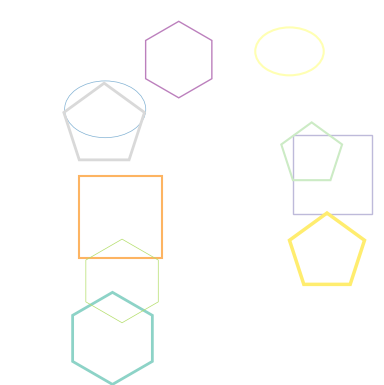[{"shape": "hexagon", "thickness": 2, "radius": 0.6, "center": [0.292, 0.121]}, {"shape": "oval", "thickness": 1.5, "radius": 0.44, "center": [0.752, 0.867]}, {"shape": "square", "thickness": 1, "radius": 0.51, "center": [0.864, 0.546]}, {"shape": "oval", "thickness": 0.5, "radius": 0.53, "center": [0.273, 0.716]}, {"shape": "square", "thickness": 1.5, "radius": 0.54, "center": [0.313, 0.436]}, {"shape": "hexagon", "thickness": 0.5, "radius": 0.54, "center": [0.317, 0.27]}, {"shape": "pentagon", "thickness": 2, "radius": 0.55, "center": [0.271, 0.674]}, {"shape": "hexagon", "thickness": 1, "radius": 0.5, "center": [0.464, 0.845]}, {"shape": "pentagon", "thickness": 1.5, "radius": 0.41, "center": [0.81, 0.599]}, {"shape": "pentagon", "thickness": 2.5, "radius": 0.51, "center": [0.849, 0.344]}]